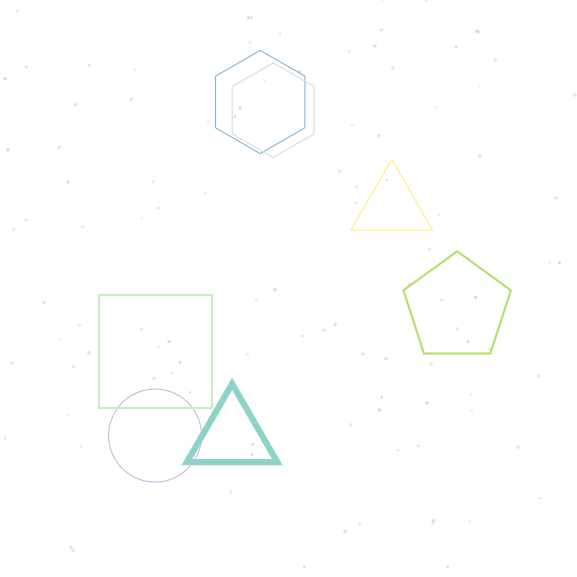[{"shape": "triangle", "thickness": 3, "radius": 0.45, "center": [0.402, 0.244]}, {"shape": "circle", "thickness": 0.5, "radius": 0.4, "center": [0.269, 0.245]}, {"shape": "hexagon", "thickness": 0.5, "radius": 0.45, "center": [0.451, 0.823]}, {"shape": "pentagon", "thickness": 1, "radius": 0.49, "center": [0.792, 0.466]}, {"shape": "hexagon", "thickness": 0.5, "radius": 0.41, "center": [0.473, 0.808]}, {"shape": "square", "thickness": 1, "radius": 0.49, "center": [0.269, 0.391]}, {"shape": "triangle", "thickness": 0.5, "radius": 0.41, "center": [0.678, 0.641]}]